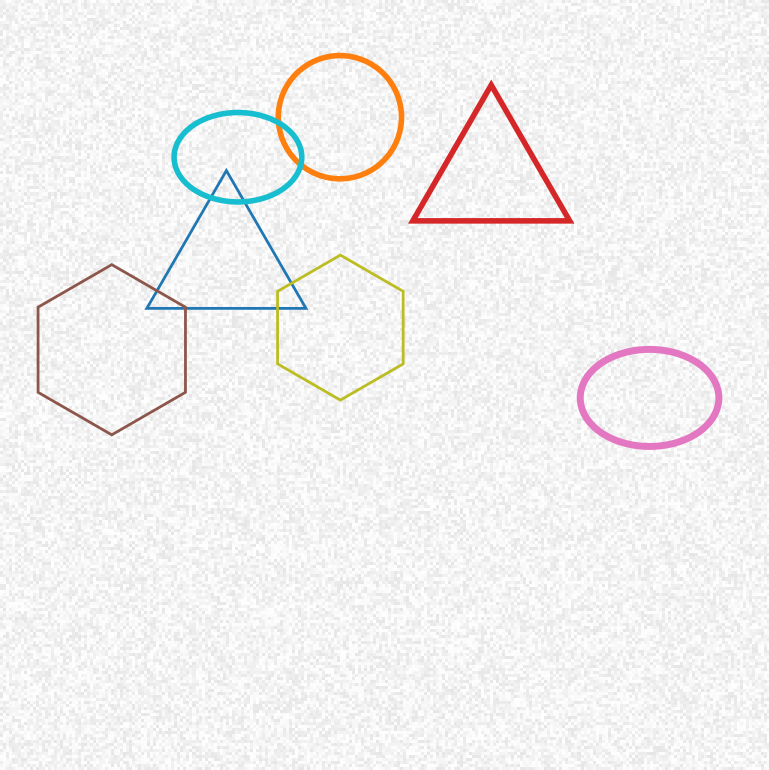[{"shape": "triangle", "thickness": 1, "radius": 0.6, "center": [0.294, 0.659]}, {"shape": "circle", "thickness": 2, "radius": 0.4, "center": [0.441, 0.848]}, {"shape": "triangle", "thickness": 2, "radius": 0.59, "center": [0.638, 0.772]}, {"shape": "hexagon", "thickness": 1, "radius": 0.55, "center": [0.145, 0.546]}, {"shape": "oval", "thickness": 2.5, "radius": 0.45, "center": [0.844, 0.483]}, {"shape": "hexagon", "thickness": 1, "radius": 0.47, "center": [0.442, 0.575]}, {"shape": "oval", "thickness": 2, "radius": 0.41, "center": [0.309, 0.796]}]